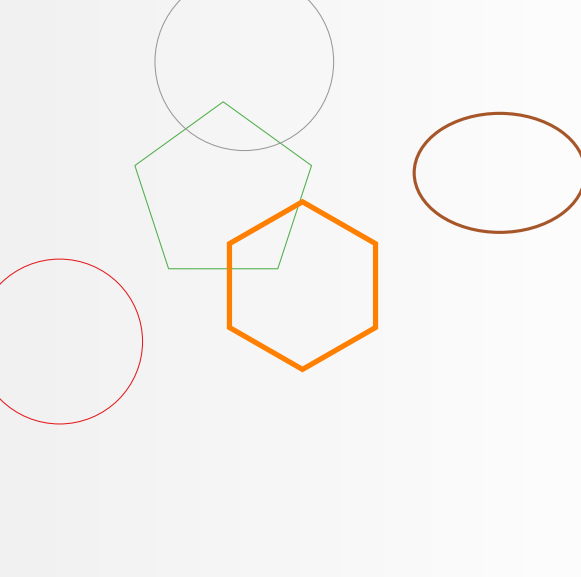[{"shape": "circle", "thickness": 0.5, "radius": 0.71, "center": [0.103, 0.408]}, {"shape": "pentagon", "thickness": 0.5, "radius": 0.8, "center": [0.384, 0.663]}, {"shape": "hexagon", "thickness": 2.5, "radius": 0.73, "center": [0.52, 0.505]}, {"shape": "oval", "thickness": 1.5, "radius": 0.74, "center": [0.86, 0.7]}, {"shape": "circle", "thickness": 0.5, "radius": 0.77, "center": [0.42, 0.892]}]